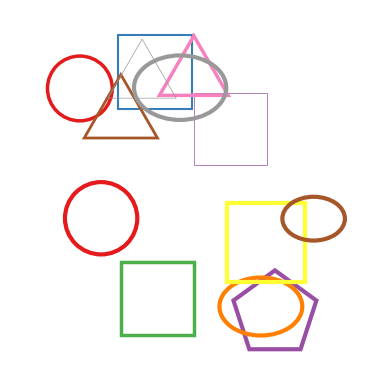[{"shape": "circle", "thickness": 2.5, "radius": 0.42, "center": [0.207, 0.77]}, {"shape": "circle", "thickness": 3, "radius": 0.47, "center": [0.263, 0.433]}, {"shape": "square", "thickness": 1.5, "radius": 0.48, "center": [0.402, 0.814]}, {"shape": "square", "thickness": 2.5, "radius": 0.47, "center": [0.41, 0.224]}, {"shape": "square", "thickness": 0.5, "radius": 0.47, "center": [0.598, 0.665]}, {"shape": "pentagon", "thickness": 3, "radius": 0.57, "center": [0.714, 0.184]}, {"shape": "oval", "thickness": 3, "radius": 0.54, "center": [0.678, 0.204]}, {"shape": "square", "thickness": 3, "radius": 0.51, "center": [0.691, 0.369]}, {"shape": "oval", "thickness": 3, "radius": 0.41, "center": [0.815, 0.432]}, {"shape": "triangle", "thickness": 2, "radius": 0.55, "center": [0.314, 0.696]}, {"shape": "triangle", "thickness": 2.5, "radius": 0.51, "center": [0.504, 0.804]}, {"shape": "triangle", "thickness": 0.5, "radius": 0.51, "center": [0.369, 0.796]}, {"shape": "oval", "thickness": 3, "radius": 0.6, "center": [0.468, 0.772]}]